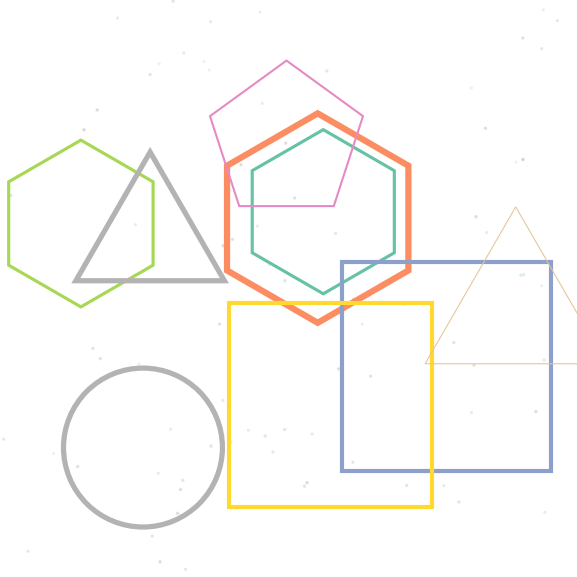[{"shape": "hexagon", "thickness": 1.5, "radius": 0.71, "center": [0.56, 0.633]}, {"shape": "hexagon", "thickness": 3, "radius": 0.91, "center": [0.55, 0.621]}, {"shape": "square", "thickness": 2, "radius": 0.91, "center": [0.773, 0.365]}, {"shape": "pentagon", "thickness": 1, "radius": 0.7, "center": [0.496, 0.755]}, {"shape": "hexagon", "thickness": 1.5, "radius": 0.72, "center": [0.14, 0.612]}, {"shape": "square", "thickness": 2, "radius": 0.88, "center": [0.572, 0.298]}, {"shape": "triangle", "thickness": 0.5, "radius": 0.91, "center": [0.893, 0.46]}, {"shape": "triangle", "thickness": 2.5, "radius": 0.74, "center": [0.26, 0.587]}, {"shape": "circle", "thickness": 2.5, "radius": 0.69, "center": [0.248, 0.224]}]